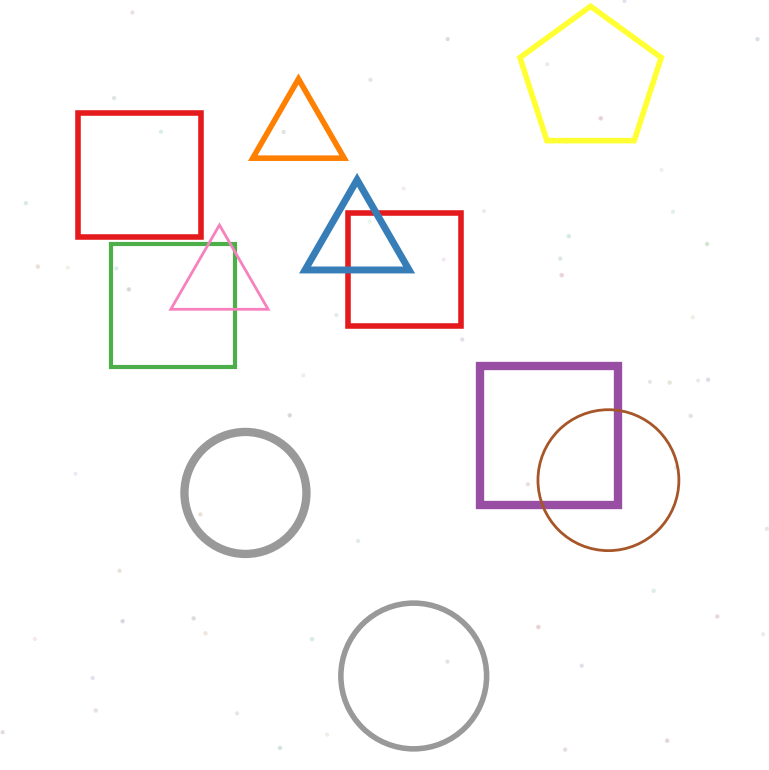[{"shape": "square", "thickness": 2, "radius": 0.37, "center": [0.525, 0.65]}, {"shape": "square", "thickness": 2, "radius": 0.4, "center": [0.182, 0.773]}, {"shape": "triangle", "thickness": 2.5, "radius": 0.39, "center": [0.464, 0.688]}, {"shape": "square", "thickness": 1.5, "radius": 0.4, "center": [0.225, 0.603]}, {"shape": "square", "thickness": 3, "radius": 0.45, "center": [0.713, 0.434]}, {"shape": "triangle", "thickness": 2, "radius": 0.34, "center": [0.388, 0.829]}, {"shape": "pentagon", "thickness": 2, "radius": 0.48, "center": [0.767, 0.895]}, {"shape": "circle", "thickness": 1, "radius": 0.46, "center": [0.79, 0.376]}, {"shape": "triangle", "thickness": 1, "radius": 0.36, "center": [0.285, 0.635]}, {"shape": "circle", "thickness": 3, "radius": 0.4, "center": [0.319, 0.36]}, {"shape": "circle", "thickness": 2, "radius": 0.47, "center": [0.537, 0.122]}]